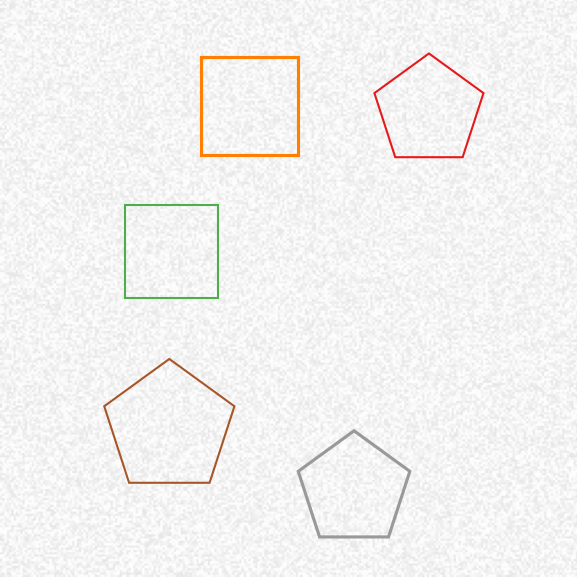[{"shape": "pentagon", "thickness": 1, "radius": 0.5, "center": [0.743, 0.807]}, {"shape": "square", "thickness": 1, "radius": 0.4, "center": [0.296, 0.563]}, {"shape": "square", "thickness": 1.5, "radius": 0.42, "center": [0.432, 0.816]}, {"shape": "pentagon", "thickness": 1, "radius": 0.59, "center": [0.293, 0.259]}, {"shape": "pentagon", "thickness": 1.5, "radius": 0.51, "center": [0.613, 0.152]}]